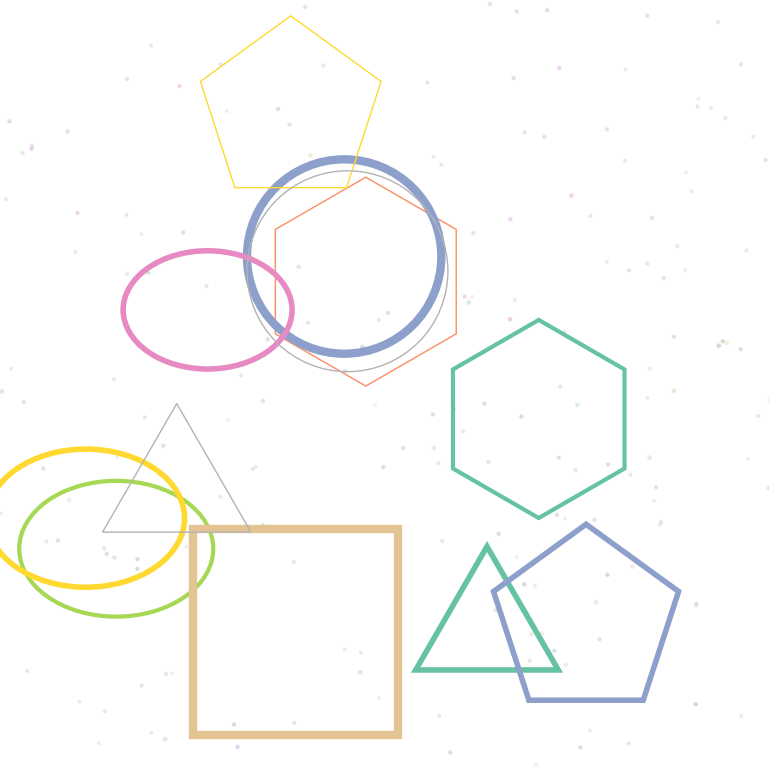[{"shape": "hexagon", "thickness": 1.5, "radius": 0.64, "center": [0.7, 0.456]}, {"shape": "triangle", "thickness": 2, "radius": 0.53, "center": [0.632, 0.183]}, {"shape": "hexagon", "thickness": 0.5, "radius": 0.68, "center": [0.475, 0.634]}, {"shape": "pentagon", "thickness": 2, "radius": 0.63, "center": [0.761, 0.193]}, {"shape": "circle", "thickness": 3, "radius": 0.63, "center": [0.447, 0.667]}, {"shape": "oval", "thickness": 2, "radius": 0.55, "center": [0.27, 0.598]}, {"shape": "oval", "thickness": 1.5, "radius": 0.63, "center": [0.151, 0.287]}, {"shape": "pentagon", "thickness": 0.5, "radius": 0.62, "center": [0.378, 0.856]}, {"shape": "oval", "thickness": 2, "radius": 0.64, "center": [0.111, 0.327]}, {"shape": "square", "thickness": 3, "radius": 0.67, "center": [0.384, 0.179]}, {"shape": "circle", "thickness": 0.5, "radius": 0.65, "center": [0.451, 0.648]}, {"shape": "triangle", "thickness": 0.5, "radius": 0.56, "center": [0.23, 0.365]}]